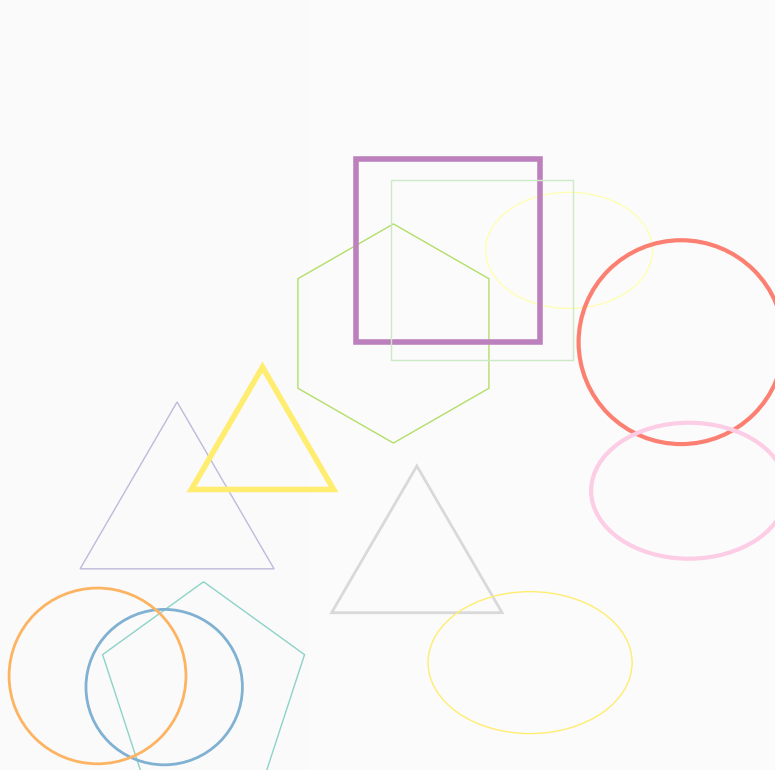[{"shape": "pentagon", "thickness": 0.5, "radius": 0.68, "center": [0.263, 0.108]}, {"shape": "oval", "thickness": 0.5, "radius": 0.54, "center": [0.734, 0.675]}, {"shape": "triangle", "thickness": 0.5, "radius": 0.72, "center": [0.228, 0.333]}, {"shape": "circle", "thickness": 1.5, "radius": 0.66, "center": [0.879, 0.556]}, {"shape": "circle", "thickness": 1, "radius": 0.5, "center": [0.212, 0.108]}, {"shape": "circle", "thickness": 1, "radius": 0.57, "center": [0.126, 0.122]}, {"shape": "hexagon", "thickness": 0.5, "radius": 0.71, "center": [0.508, 0.567]}, {"shape": "oval", "thickness": 1.5, "radius": 0.63, "center": [0.889, 0.363]}, {"shape": "triangle", "thickness": 1, "radius": 0.64, "center": [0.538, 0.268]}, {"shape": "square", "thickness": 2, "radius": 0.59, "center": [0.578, 0.675]}, {"shape": "square", "thickness": 0.5, "radius": 0.59, "center": [0.622, 0.649]}, {"shape": "oval", "thickness": 0.5, "radius": 0.66, "center": [0.684, 0.139]}, {"shape": "triangle", "thickness": 2, "radius": 0.53, "center": [0.339, 0.417]}]